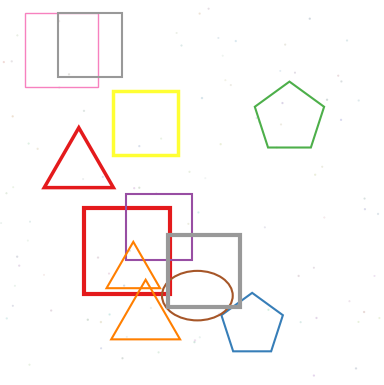[{"shape": "triangle", "thickness": 2.5, "radius": 0.52, "center": [0.205, 0.565]}, {"shape": "square", "thickness": 3, "radius": 0.56, "center": [0.33, 0.349]}, {"shape": "pentagon", "thickness": 1.5, "radius": 0.42, "center": [0.655, 0.155]}, {"shape": "pentagon", "thickness": 1.5, "radius": 0.47, "center": [0.752, 0.693]}, {"shape": "square", "thickness": 1.5, "radius": 0.43, "center": [0.412, 0.411]}, {"shape": "triangle", "thickness": 1.5, "radius": 0.4, "center": [0.346, 0.292]}, {"shape": "triangle", "thickness": 1.5, "radius": 0.52, "center": [0.378, 0.17]}, {"shape": "square", "thickness": 2.5, "radius": 0.42, "center": [0.378, 0.681]}, {"shape": "oval", "thickness": 1.5, "radius": 0.46, "center": [0.513, 0.232]}, {"shape": "square", "thickness": 1, "radius": 0.48, "center": [0.16, 0.87]}, {"shape": "square", "thickness": 3, "radius": 0.47, "center": [0.529, 0.297]}, {"shape": "square", "thickness": 1.5, "radius": 0.42, "center": [0.233, 0.883]}]